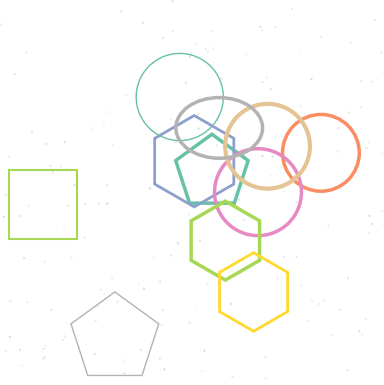[{"shape": "pentagon", "thickness": 2.5, "radius": 0.49, "center": [0.55, 0.552]}, {"shape": "circle", "thickness": 1, "radius": 0.57, "center": [0.467, 0.748]}, {"shape": "circle", "thickness": 2.5, "radius": 0.5, "center": [0.834, 0.603]}, {"shape": "hexagon", "thickness": 2, "radius": 0.59, "center": [0.505, 0.581]}, {"shape": "circle", "thickness": 2.5, "radius": 0.56, "center": [0.67, 0.501]}, {"shape": "square", "thickness": 1.5, "radius": 0.45, "center": [0.112, 0.469]}, {"shape": "hexagon", "thickness": 2.5, "radius": 0.51, "center": [0.585, 0.375]}, {"shape": "hexagon", "thickness": 2, "radius": 0.51, "center": [0.659, 0.242]}, {"shape": "circle", "thickness": 3, "radius": 0.55, "center": [0.695, 0.62]}, {"shape": "pentagon", "thickness": 1, "radius": 0.6, "center": [0.298, 0.122]}, {"shape": "oval", "thickness": 2.5, "radius": 0.56, "center": [0.569, 0.668]}]